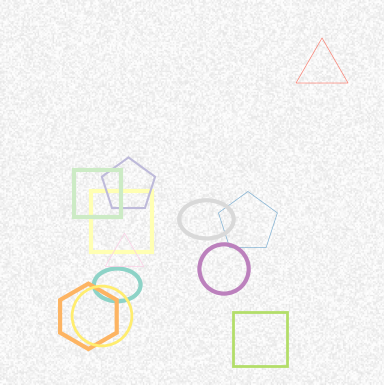[{"shape": "oval", "thickness": 3, "radius": 0.3, "center": [0.304, 0.26]}, {"shape": "square", "thickness": 3, "radius": 0.4, "center": [0.315, 0.425]}, {"shape": "pentagon", "thickness": 1.5, "radius": 0.36, "center": [0.334, 0.518]}, {"shape": "triangle", "thickness": 0.5, "radius": 0.39, "center": [0.836, 0.823]}, {"shape": "pentagon", "thickness": 0.5, "radius": 0.4, "center": [0.644, 0.422]}, {"shape": "hexagon", "thickness": 3, "radius": 0.42, "center": [0.23, 0.178]}, {"shape": "square", "thickness": 2, "radius": 0.35, "center": [0.676, 0.12]}, {"shape": "triangle", "thickness": 0.5, "radius": 0.29, "center": [0.323, 0.337]}, {"shape": "oval", "thickness": 3, "radius": 0.35, "center": [0.536, 0.43]}, {"shape": "circle", "thickness": 3, "radius": 0.32, "center": [0.582, 0.301]}, {"shape": "square", "thickness": 3, "radius": 0.31, "center": [0.254, 0.496]}, {"shape": "circle", "thickness": 2, "radius": 0.39, "center": [0.265, 0.179]}]